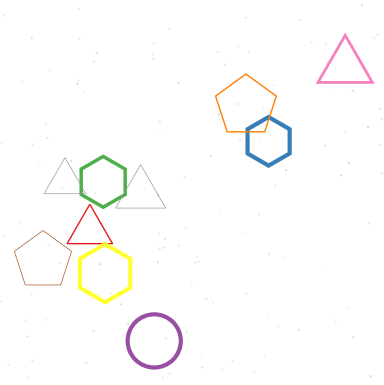[{"shape": "triangle", "thickness": 1, "radius": 0.34, "center": [0.233, 0.401]}, {"shape": "hexagon", "thickness": 3, "radius": 0.32, "center": [0.698, 0.633]}, {"shape": "hexagon", "thickness": 2.5, "radius": 0.33, "center": [0.268, 0.528]}, {"shape": "circle", "thickness": 3, "radius": 0.35, "center": [0.401, 0.114]}, {"shape": "pentagon", "thickness": 1, "radius": 0.41, "center": [0.639, 0.725]}, {"shape": "hexagon", "thickness": 3, "radius": 0.38, "center": [0.273, 0.29]}, {"shape": "pentagon", "thickness": 0.5, "radius": 0.39, "center": [0.112, 0.323]}, {"shape": "triangle", "thickness": 2, "radius": 0.41, "center": [0.897, 0.827]}, {"shape": "triangle", "thickness": 0.5, "radius": 0.38, "center": [0.365, 0.497]}, {"shape": "triangle", "thickness": 0.5, "radius": 0.31, "center": [0.169, 0.528]}]